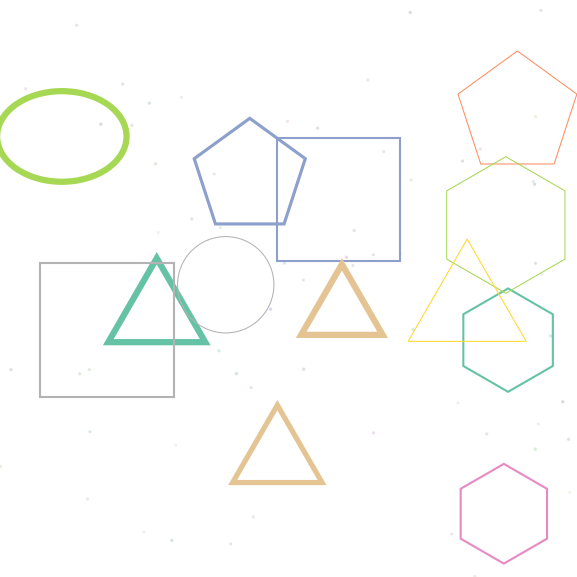[{"shape": "hexagon", "thickness": 1, "radius": 0.45, "center": [0.88, 0.41]}, {"shape": "triangle", "thickness": 3, "radius": 0.48, "center": [0.271, 0.455]}, {"shape": "pentagon", "thickness": 0.5, "radius": 0.54, "center": [0.896, 0.803]}, {"shape": "pentagon", "thickness": 1.5, "radius": 0.51, "center": [0.432, 0.693]}, {"shape": "square", "thickness": 1, "radius": 0.53, "center": [0.586, 0.654]}, {"shape": "hexagon", "thickness": 1, "radius": 0.43, "center": [0.872, 0.11]}, {"shape": "oval", "thickness": 3, "radius": 0.56, "center": [0.107, 0.763]}, {"shape": "hexagon", "thickness": 0.5, "radius": 0.59, "center": [0.876, 0.61]}, {"shape": "triangle", "thickness": 0.5, "radius": 0.59, "center": [0.809, 0.467]}, {"shape": "triangle", "thickness": 2.5, "radius": 0.45, "center": [0.48, 0.208]}, {"shape": "triangle", "thickness": 3, "radius": 0.41, "center": [0.592, 0.46]}, {"shape": "square", "thickness": 1, "radius": 0.58, "center": [0.186, 0.428]}, {"shape": "circle", "thickness": 0.5, "radius": 0.42, "center": [0.391, 0.506]}]